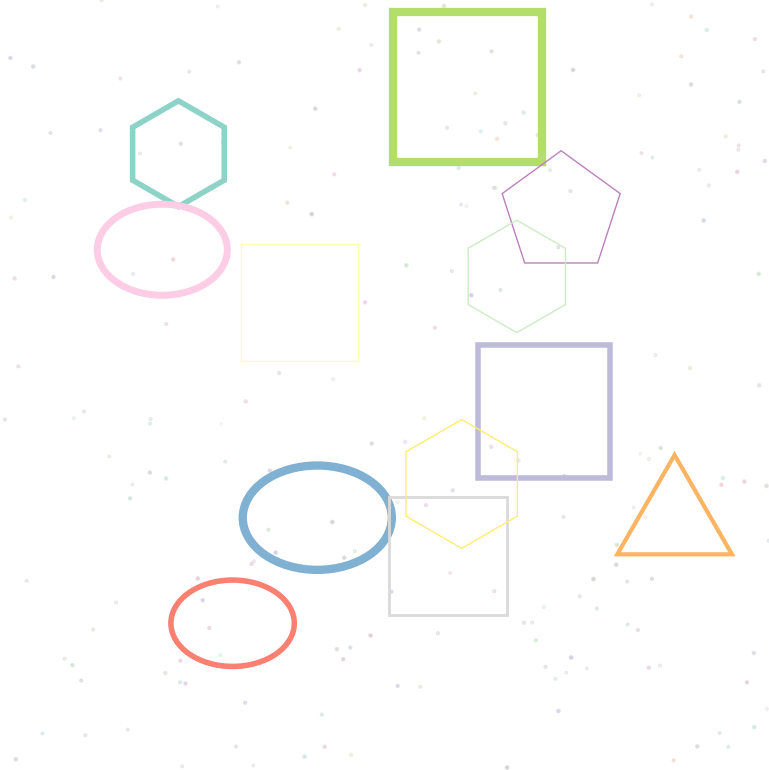[{"shape": "hexagon", "thickness": 2, "radius": 0.34, "center": [0.232, 0.8]}, {"shape": "square", "thickness": 0.5, "radius": 0.38, "center": [0.389, 0.607]}, {"shape": "square", "thickness": 2, "radius": 0.43, "center": [0.706, 0.465]}, {"shape": "oval", "thickness": 2, "radius": 0.4, "center": [0.302, 0.191]}, {"shape": "oval", "thickness": 3, "radius": 0.48, "center": [0.412, 0.328]}, {"shape": "triangle", "thickness": 1.5, "radius": 0.43, "center": [0.876, 0.323]}, {"shape": "square", "thickness": 3, "radius": 0.49, "center": [0.607, 0.888]}, {"shape": "oval", "thickness": 2.5, "radius": 0.42, "center": [0.211, 0.676]}, {"shape": "square", "thickness": 1, "radius": 0.38, "center": [0.582, 0.277]}, {"shape": "pentagon", "thickness": 0.5, "radius": 0.4, "center": [0.729, 0.724]}, {"shape": "hexagon", "thickness": 0.5, "radius": 0.37, "center": [0.671, 0.641]}, {"shape": "hexagon", "thickness": 0.5, "radius": 0.42, "center": [0.6, 0.371]}]